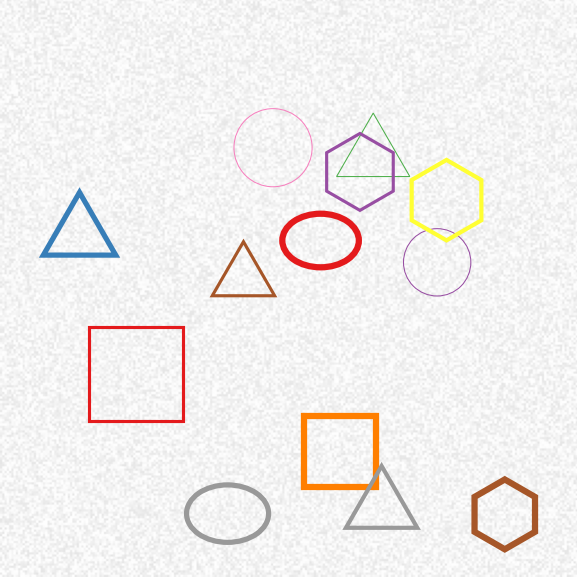[{"shape": "square", "thickness": 1.5, "radius": 0.41, "center": [0.236, 0.351]}, {"shape": "oval", "thickness": 3, "radius": 0.33, "center": [0.555, 0.583]}, {"shape": "triangle", "thickness": 2.5, "radius": 0.36, "center": [0.138, 0.594]}, {"shape": "triangle", "thickness": 0.5, "radius": 0.37, "center": [0.646, 0.73]}, {"shape": "circle", "thickness": 0.5, "radius": 0.29, "center": [0.757, 0.545]}, {"shape": "hexagon", "thickness": 1.5, "radius": 0.33, "center": [0.623, 0.701]}, {"shape": "square", "thickness": 3, "radius": 0.31, "center": [0.589, 0.217]}, {"shape": "hexagon", "thickness": 2, "radius": 0.35, "center": [0.773, 0.653]}, {"shape": "hexagon", "thickness": 3, "radius": 0.3, "center": [0.874, 0.108]}, {"shape": "triangle", "thickness": 1.5, "radius": 0.31, "center": [0.422, 0.518]}, {"shape": "circle", "thickness": 0.5, "radius": 0.34, "center": [0.473, 0.743]}, {"shape": "triangle", "thickness": 2, "radius": 0.36, "center": [0.661, 0.121]}, {"shape": "oval", "thickness": 2.5, "radius": 0.36, "center": [0.394, 0.11]}]